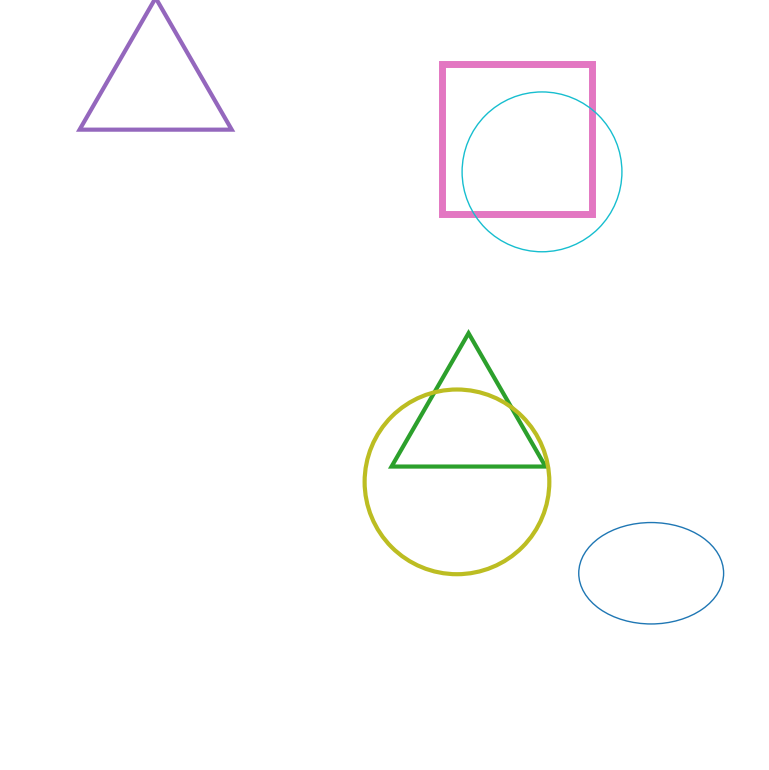[{"shape": "oval", "thickness": 0.5, "radius": 0.47, "center": [0.846, 0.256]}, {"shape": "triangle", "thickness": 1.5, "radius": 0.58, "center": [0.609, 0.452]}, {"shape": "triangle", "thickness": 1.5, "radius": 0.57, "center": [0.202, 0.889]}, {"shape": "square", "thickness": 2.5, "radius": 0.49, "center": [0.671, 0.82]}, {"shape": "circle", "thickness": 1.5, "radius": 0.6, "center": [0.593, 0.374]}, {"shape": "circle", "thickness": 0.5, "radius": 0.52, "center": [0.704, 0.777]}]